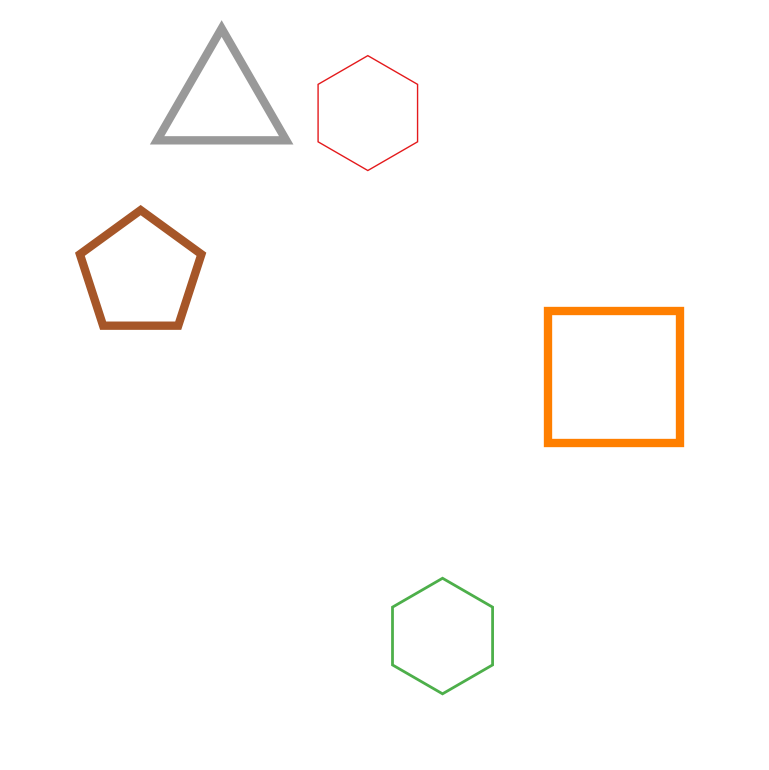[{"shape": "hexagon", "thickness": 0.5, "radius": 0.37, "center": [0.478, 0.853]}, {"shape": "hexagon", "thickness": 1, "radius": 0.38, "center": [0.575, 0.174]}, {"shape": "square", "thickness": 3, "radius": 0.43, "center": [0.798, 0.51]}, {"shape": "pentagon", "thickness": 3, "radius": 0.41, "center": [0.183, 0.644]}, {"shape": "triangle", "thickness": 3, "radius": 0.48, "center": [0.288, 0.866]}]